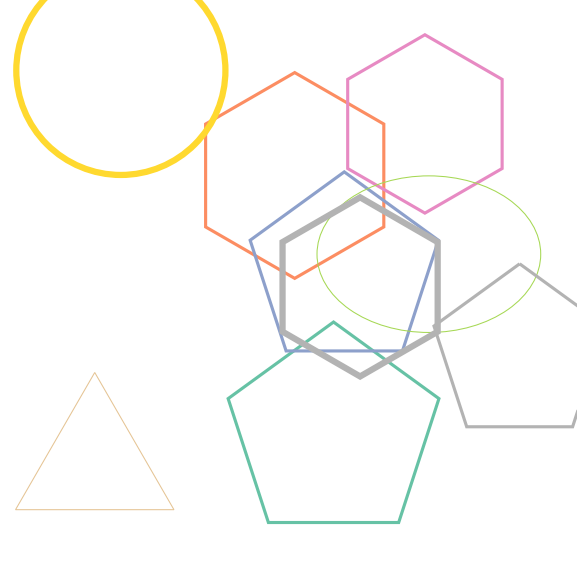[{"shape": "pentagon", "thickness": 1.5, "radius": 0.96, "center": [0.578, 0.25]}, {"shape": "hexagon", "thickness": 1.5, "radius": 0.89, "center": [0.51, 0.695]}, {"shape": "pentagon", "thickness": 1.5, "radius": 0.86, "center": [0.596, 0.53]}, {"shape": "hexagon", "thickness": 1.5, "radius": 0.77, "center": [0.736, 0.785]}, {"shape": "oval", "thickness": 0.5, "radius": 0.97, "center": [0.743, 0.559]}, {"shape": "circle", "thickness": 3, "radius": 0.91, "center": [0.209, 0.877]}, {"shape": "triangle", "thickness": 0.5, "radius": 0.79, "center": [0.164, 0.196]}, {"shape": "pentagon", "thickness": 1.5, "radius": 0.78, "center": [0.9, 0.386]}, {"shape": "hexagon", "thickness": 3, "radius": 0.78, "center": [0.624, 0.502]}]